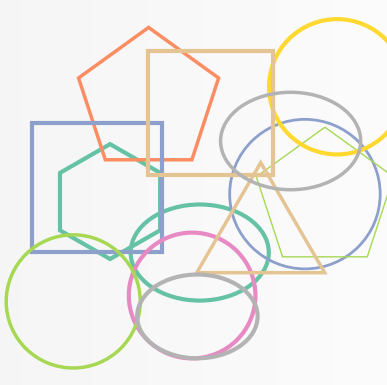[{"shape": "oval", "thickness": 3, "radius": 0.89, "center": [0.515, 0.344]}, {"shape": "hexagon", "thickness": 3, "radius": 0.75, "center": [0.284, 0.476]}, {"shape": "pentagon", "thickness": 2.5, "radius": 0.95, "center": [0.383, 0.739]}, {"shape": "square", "thickness": 3, "radius": 0.84, "center": [0.25, 0.513]}, {"shape": "circle", "thickness": 2, "radius": 0.97, "center": [0.787, 0.496]}, {"shape": "circle", "thickness": 3, "radius": 0.82, "center": [0.496, 0.232]}, {"shape": "pentagon", "thickness": 1, "radius": 0.93, "center": [0.838, 0.484]}, {"shape": "circle", "thickness": 2.5, "radius": 0.86, "center": [0.189, 0.217]}, {"shape": "circle", "thickness": 3, "radius": 0.88, "center": [0.87, 0.775]}, {"shape": "square", "thickness": 3, "radius": 0.81, "center": [0.544, 0.706]}, {"shape": "triangle", "thickness": 2.5, "radius": 0.95, "center": [0.673, 0.387]}, {"shape": "oval", "thickness": 3, "radius": 0.78, "center": [0.509, 0.178]}, {"shape": "oval", "thickness": 2.5, "radius": 0.9, "center": [0.75, 0.634]}]